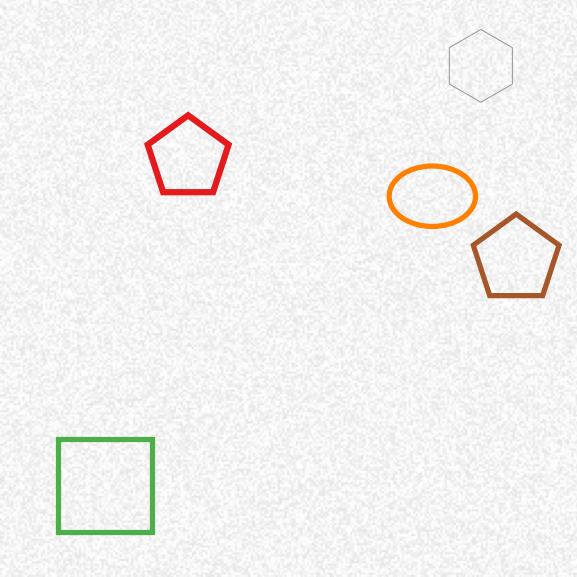[{"shape": "pentagon", "thickness": 3, "radius": 0.37, "center": [0.326, 0.726]}, {"shape": "square", "thickness": 2.5, "radius": 0.4, "center": [0.182, 0.159]}, {"shape": "oval", "thickness": 2.5, "radius": 0.37, "center": [0.749, 0.659]}, {"shape": "pentagon", "thickness": 2.5, "radius": 0.39, "center": [0.894, 0.55]}, {"shape": "hexagon", "thickness": 0.5, "radius": 0.32, "center": [0.833, 0.885]}]